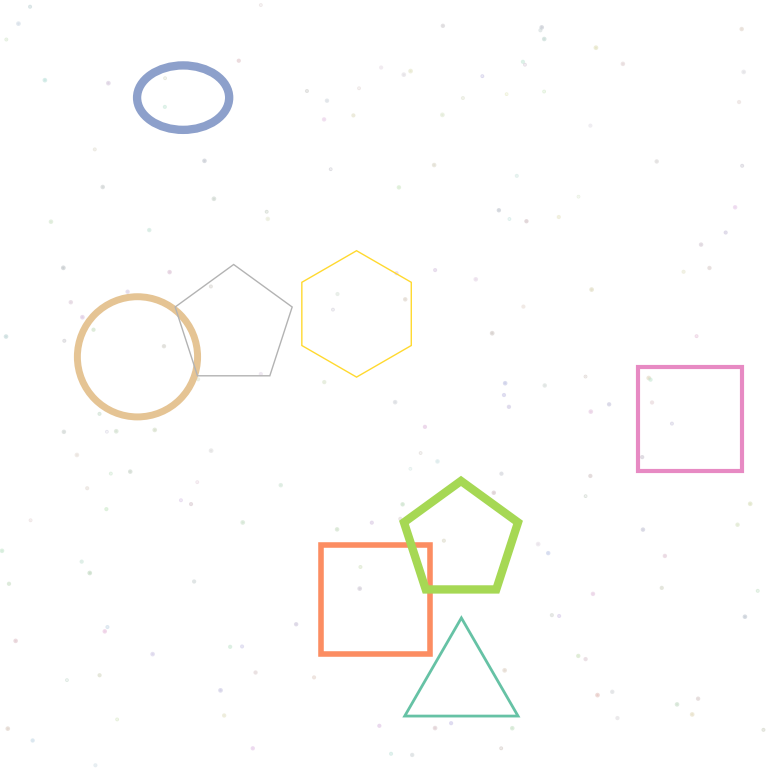[{"shape": "triangle", "thickness": 1, "radius": 0.42, "center": [0.599, 0.113]}, {"shape": "square", "thickness": 2, "radius": 0.35, "center": [0.488, 0.222]}, {"shape": "oval", "thickness": 3, "radius": 0.3, "center": [0.238, 0.873]}, {"shape": "square", "thickness": 1.5, "radius": 0.34, "center": [0.896, 0.455]}, {"shape": "pentagon", "thickness": 3, "radius": 0.39, "center": [0.599, 0.298]}, {"shape": "hexagon", "thickness": 0.5, "radius": 0.41, "center": [0.463, 0.592]}, {"shape": "circle", "thickness": 2.5, "radius": 0.39, "center": [0.179, 0.537]}, {"shape": "pentagon", "thickness": 0.5, "radius": 0.4, "center": [0.303, 0.577]}]